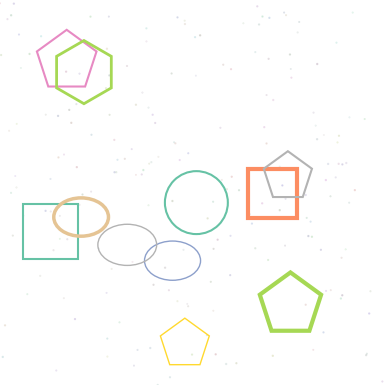[{"shape": "square", "thickness": 1.5, "radius": 0.36, "center": [0.13, 0.399]}, {"shape": "circle", "thickness": 1.5, "radius": 0.41, "center": [0.51, 0.474]}, {"shape": "square", "thickness": 3, "radius": 0.32, "center": [0.708, 0.497]}, {"shape": "oval", "thickness": 1, "radius": 0.36, "center": [0.448, 0.323]}, {"shape": "pentagon", "thickness": 1.5, "radius": 0.41, "center": [0.173, 0.841]}, {"shape": "pentagon", "thickness": 3, "radius": 0.42, "center": [0.754, 0.209]}, {"shape": "hexagon", "thickness": 2, "radius": 0.41, "center": [0.218, 0.813]}, {"shape": "pentagon", "thickness": 1, "radius": 0.33, "center": [0.48, 0.107]}, {"shape": "oval", "thickness": 2.5, "radius": 0.36, "center": [0.211, 0.436]}, {"shape": "pentagon", "thickness": 1.5, "radius": 0.33, "center": [0.748, 0.541]}, {"shape": "oval", "thickness": 1, "radius": 0.38, "center": [0.331, 0.364]}]